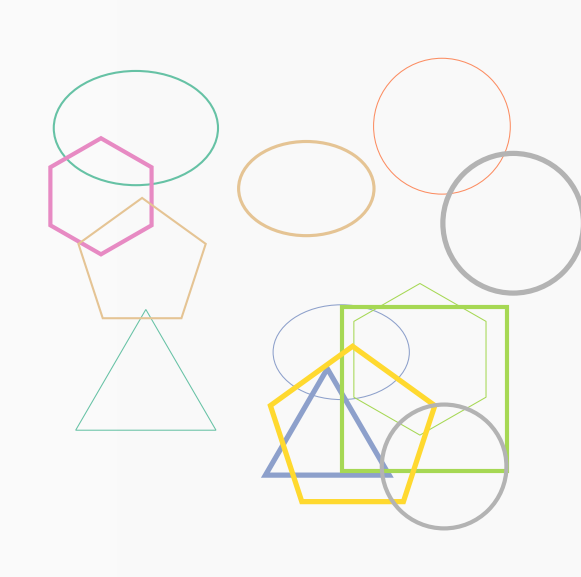[{"shape": "triangle", "thickness": 0.5, "radius": 0.7, "center": [0.251, 0.324]}, {"shape": "oval", "thickness": 1, "radius": 0.71, "center": [0.234, 0.777]}, {"shape": "circle", "thickness": 0.5, "radius": 0.59, "center": [0.76, 0.781]}, {"shape": "oval", "thickness": 0.5, "radius": 0.59, "center": [0.587, 0.389]}, {"shape": "triangle", "thickness": 2.5, "radius": 0.61, "center": [0.563, 0.238]}, {"shape": "hexagon", "thickness": 2, "radius": 0.5, "center": [0.174, 0.659]}, {"shape": "hexagon", "thickness": 0.5, "radius": 0.66, "center": [0.722, 0.377]}, {"shape": "square", "thickness": 2, "radius": 0.71, "center": [0.731, 0.326]}, {"shape": "pentagon", "thickness": 2.5, "radius": 0.74, "center": [0.607, 0.251]}, {"shape": "oval", "thickness": 1.5, "radius": 0.58, "center": [0.527, 0.673]}, {"shape": "pentagon", "thickness": 1, "radius": 0.58, "center": [0.244, 0.541]}, {"shape": "circle", "thickness": 2, "radius": 0.54, "center": [0.764, 0.191]}, {"shape": "circle", "thickness": 2.5, "radius": 0.6, "center": [0.883, 0.613]}]